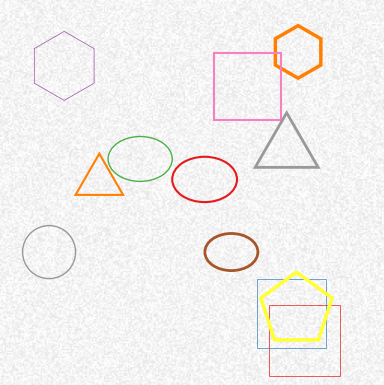[{"shape": "oval", "thickness": 1.5, "radius": 0.42, "center": [0.531, 0.534]}, {"shape": "square", "thickness": 0.5, "radius": 0.46, "center": [0.791, 0.116]}, {"shape": "square", "thickness": 0.5, "radius": 0.45, "center": [0.757, 0.185]}, {"shape": "oval", "thickness": 1, "radius": 0.42, "center": [0.364, 0.587]}, {"shape": "hexagon", "thickness": 0.5, "radius": 0.45, "center": [0.167, 0.829]}, {"shape": "triangle", "thickness": 1.5, "radius": 0.36, "center": [0.258, 0.529]}, {"shape": "hexagon", "thickness": 2.5, "radius": 0.34, "center": [0.774, 0.865]}, {"shape": "pentagon", "thickness": 2.5, "radius": 0.49, "center": [0.77, 0.196]}, {"shape": "oval", "thickness": 2, "radius": 0.34, "center": [0.601, 0.345]}, {"shape": "square", "thickness": 1.5, "radius": 0.44, "center": [0.643, 0.775]}, {"shape": "circle", "thickness": 1, "radius": 0.34, "center": [0.128, 0.345]}, {"shape": "triangle", "thickness": 2, "radius": 0.47, "center": [0.745, 0.613]}]